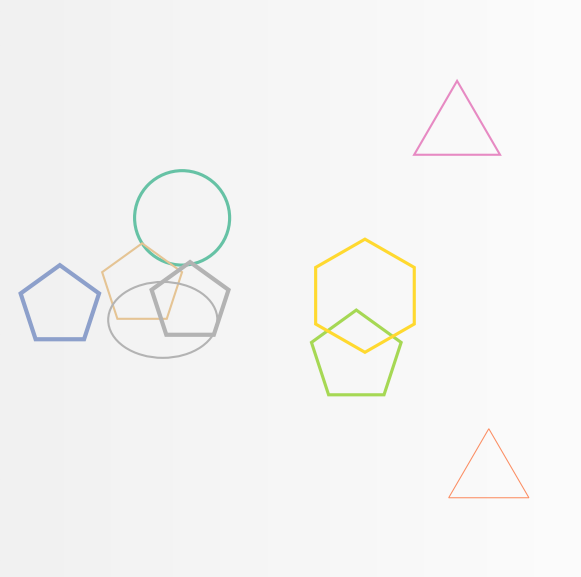[{"shape": "circle", "thickness": 1.5, "radius": 0.41, "center": [0.313, 0.622]}, {"shape": "triangle", "thickness": 0.5, "radius": 0.4, "center": [0.841, 0.177]}, {"shape": "pentagon", "thickness": 2, "radius": 0.35, "center": [0.103, 0.469]}, {"shape": "triangle", "thickness": 1, "radius": 0.43, "center": [0.786, 0.774]}, {"shape": "pentagon", "thickness": 1.5, "radius": 0.41, "center": [0.613, 0.381]}, {"shape": "hexagon", "thickness": 1.5, "radius": 0.49, "center": [0.628, 0.487]}, {"shape": "pentagon", "thickness": 1, "radius": 0.36, "center": [0.244, 0.506]}, {"shape": "oval", "thickness": 1, "radius": 0.47, "center": [0.28, 0.445]}, {"shape": "pentagon", "thickness": 2, "radius": 0.35, "center": [0.327, 0.476]}]